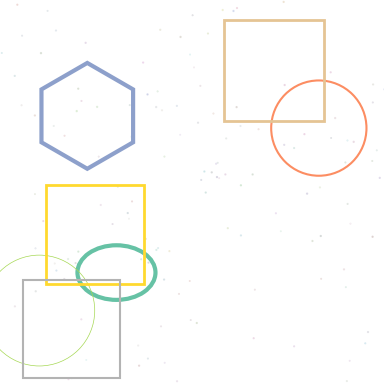[{"shape": "oval", "thickness": 3, "radius": 0.51, "center": [0.303, 0.292]}, {"shape": "circle", "thickness": 1.5, "radius": 0.62, "center": [0.828, 0.667]}, {"shape": "hexagon", "thickness": 3, "radius": 0.69, "center": [0.227, 0.699]}, {"shape": "circle", "thickness": 0.5, "radius": 0.72, "center": [0.102, 0.193]}, {"shape": "square", "thickness": 2, "radius": 0.64, "center": [0.246, 0.391]}, {"shape": "square", "thickness": 2, "radius": 0.65, "center": [0.711, 0.817]}, {"shape": "square", "thickness": 1.5, "radius": 0.63, "center": [0.185, 0.145]}]